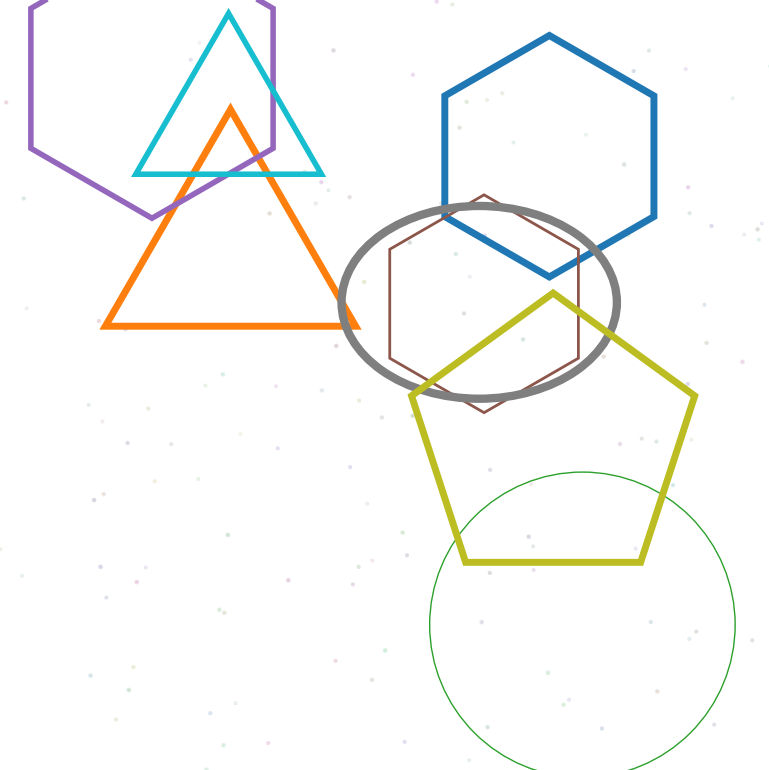[{"shape": "hexagon", "thickness": 2.5, "radius": 0.78, "center": [0.713, 0.797]}, {"shape": "triangle", "thickness": 2.5, "radius": 0.94, "center": [0.299, 0.67]}, {"shape": "circle", "thickness": 0.5, "radius": 0.99, "center": [0.756, 0.189]}, {"shape": "hexagon", "thickness": 2, "radius": 0.91, "center": [0.197, 0.898]}, {"shape": "hexagon", "thickness": 1, "radius": 0.71, "center": [0.629, 0.606]}, {"shape": "oval", "thickness": 3, "radius": 0.89, "center": [0.622, 0.607]}, {"shape": "pentagon", "thickness": 2.5, "radius": 0.97, "center": [0.718, 0.426]}, {"shape": "triangle", "thickness": 2, "radius": 0.7, "center": [0.297, 0.843]}]